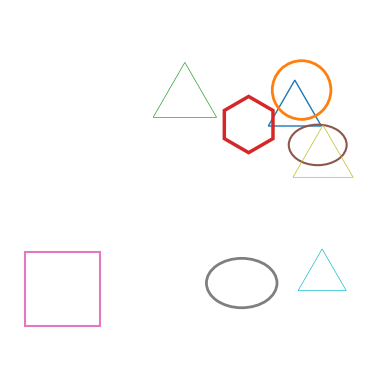[{"shape": "triangle", "thickness": 1, "radius": 0.4, "center": [0.766, 0.712]}, {"shape": "circle", "thickness": 2, "radius": 0.38, "center": [0.783, 0.766]}, {"shape": "triangle", "thickness": 0.5, "radius": 0.48, "center": [0.48, 0.743]}, {"shape": "hexagon", "thickness": 2.5, "radius": 0.36, "center": [0.646, 0.676]}, {"shape": "oval", "thickness": 1.5, "radius": 0.38, "center": [0.825, 0.624]}, {"shape": "square", "thickness": 1.5, "radius": 0.49, "center": [0.163, 0.249]}, {"shape": "oval", "thickness": 2, "radius": 0.46, "center": [0.628, 0.265]}, {"shape": "triangle", "thickness": 0.5, "radius": 0.45, "center": [0.839, 0.585]}, {"shape": "triangle", "thickness": 0.5, "radius": 0.36, "center": [0.837, 0.281]}]